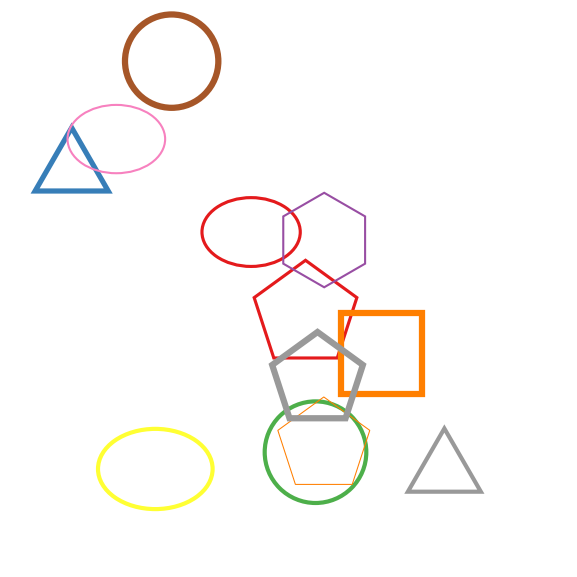[{"shape": "oval", "thickness": 1.5, "radius": 0.43, "center": [0.435, 0.597]}, {"shape": "pentagon", "thickness": 1.5, "radius": 0.47, "center": [0.529, 0.455]}, {"shape": "triangle", "thickness": 2.5, "radius": 0.37, "center": [0.124, 0.705]}, {"shape": "circle", "thickness": 2, "radius": 0.44, "center": [0.546, 0.216]}, {"shape": "hexagon", "thickness": 1, "radius": 0.41, "center": [0.561, 0.583]}, {"shape": "pentagon", "thickness": 0.5, "radius": 0.42, "center": [0.561, 0.228]}, {"shape": "square", "thickness": 3, "radius": 0.35, "center": [0.66, 0.387]}, {"shape": "oval", "thickness": 2, "radius": 0.5, "center": [0.269, 0.187]}, {"shape": "circle", "thickness": 3, "radius": 0.4, "center": [0.297, 0.893]}, {"shape": "oval", "thickness": 1, "radius": 0.42, "center": [0.201, 0.758]}, {"shape": "pentagon", "thickness": 3, "radius": 0.41, "center": [0.55, 0.342]}, {"shape": "triangle", "thickness": 2, "radius": 0.36, "center": [0.769, 0.184]}]